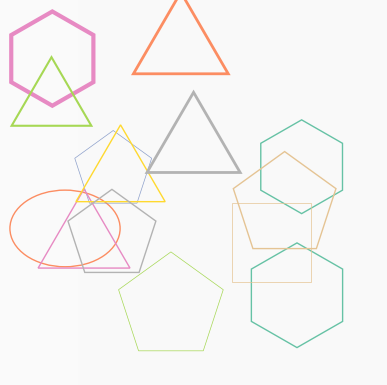[{"shape": "hexagon", "thickness": 1, "radius": 0.61, "center": [0.778, 0.567]}, {"shape": "hexagon", "thickness": 1, "radius": 0.68, "center": [0.766, 0.233]}, {"shape": "triangle", "thickness": 2, "radius": 0.71, "center": [0.467, 0.879]}, {"shape": "oval", "thickness": 1, "radius": 0.71, "center": [0.168, 0.407]}, {"shape": "pentagon", "thickness": 0.5, "radius": 0.52, "center": [0.292, 0.557]}, {"shape": "triangle", "thickness": 1, "radius": 0.68, "center": [0.217, 0.372]}, {"shape": "hexagon", "thickness": 3, "radius": 0.61, "center": [0.135, 0.848]}, {"shape": "pentagon", "thickness": 0.5, "radius": 0.71, "center": [0.441, 0.204]}, {"shape": "triangle", "thickness": 1.5, "radius": 0.59, "center": [0.133, 0.733]}, {"shape": "triangle", "thickness": 1, "radius": 0.66, "center": [0.311, 0.543]}, {"shape": "square", "thickness": 0.5, "radius": 0.51, "center": [0.7, 0.37]}, {"shape": "pentagon", "thickness": 1, "radius": 0.7, "center": [0.735, 0.467]}, {"shape": "pentagon", "thickness": 1, "radius": 0.6, "center": [0.289, 0.389]}, {"shape": "triangle", "thickness": 2, "radius": 0.69, "center": [0.5, 0.621]}]